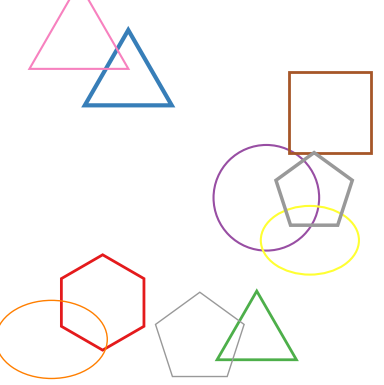[{"shape": "hexagon", "thickness": 2, "radius": 0.62, "center": [0.267, 0.214]}, {"shape": "triangle", "thickness": 3, "radius": 0.65, "center": [0.333, 0.792]}, {"shape": "triangle", "thickness": 2, "radius": 0.59, "center": [0.667, 0.125]}, {"shape": "circle", "thickness": 1.5, "radius": 0.69, "center": [0.692, 0.486]}, {"shape": "oval", "thickness": 1, "radius": 0.72, "center": [0.134, 0.118]}, {"shape": "oval", "thickness": 1.5, "radius": 0.64, "center": [0.805, 0.376]}, {"shape": "square", "thickness": 2, "radius": 0.53, "center": [0.858, 0.708]}, {"shape": "triangle", "thickness": 1.5, "radius": 0.74, "center": [0.205, 0.895]}, {"shape": "pentagon", "thickness": 2.5, "radius": 0.52, "center": [0.816, 0.499]}, {"shape": "pentagon", "thickness": 1, "radius": 0.6, "center": [0.519, 0.12]}]